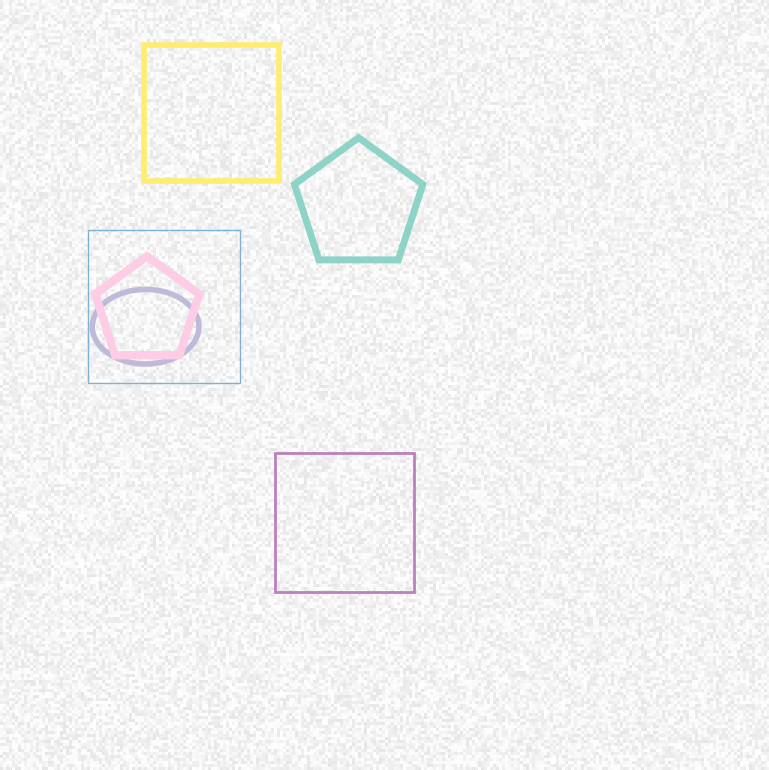[{"shape": "pentagon", "thickness": 2.5, "radius": 0.44, "center": [0.466, 0.733]}, {"shape": "oval", "thickness": 2, "radius": 0.35, "center": [0.189, 0.576]}, {"shape": "square", "thickness": 0.5, "radius": 0.49, "center": [0.213, 0.602]}, {"shape": "pentagon", "thickness": 3, "radius": 0.36, "center": [0.191, 0.596]}, {"shape": "square", "thickness": 1, "radius": 0.45, "center": [0.447, 0.321]}, {"shape": "square", "thickness": 2, "radius": 0.44, "center": [0.275, 0.853]}]